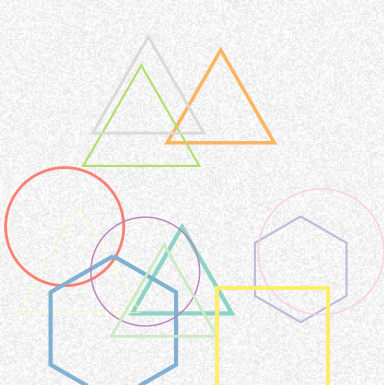[{"shape": "triangle", "thickness": 3, "radius": 0.75, "center": [0.473, 0.261]}, {"shape": "triangle", "thickness": 0.5, "radius": 0.91, "center": [0.206, 0.28]}, {"shape": "hexagon", "thickness": 1.5, "radius": 0.69, "center": [0.781, 0.3]}, {"shape": "circle", "thickness": 2, "radius": 0.77, "center": [0.168, 0.411]}, {"shape": "hexagon", "thickness": 3, "radius": 0.94, "center": [0.294, 0.147]}, {"shape": "triangle", "thickness": 2.5, "radius": 0.8, "center": [0.573, 0.71]}, {"shape": "triangle", "thickness": 1.5, "radius": 0.87, "center": [0.367, 0.656]}, {"shape": "circle", "thickness": 1, "radius": 0.82, "center": [0.834, 0.346]}, {"shape": "triangle", "thickness": 2, "radius": 0.83, "center": [0.385, 0.738]}, {"shape": "circle", "thickness": 1, "radius": 0.71, "center": [0.377, 0.295]}, {"shape": "triangle", "thickness": 2, "radius": 0.79, "center": [0.426, 0.206]}, {"shape": "square", "thickness": 3, "radius": 0.72, "center": [0.707, 0.109]}]